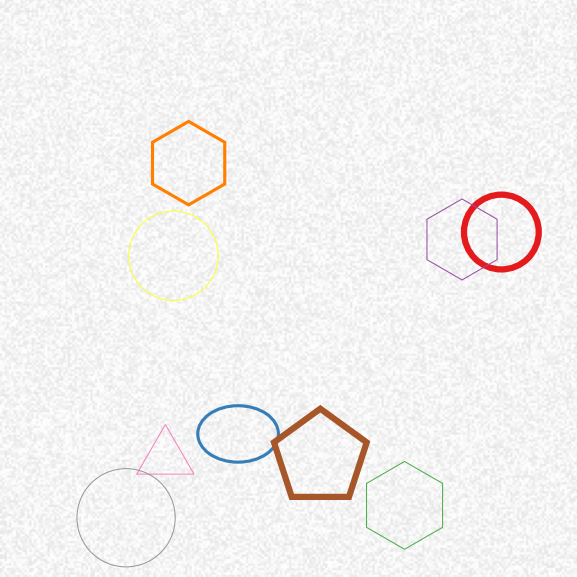[{"shape": "circle", "thickness": 3, "radius": 0.32, "center": [0.868, 0.597]}, {"shape": "oval", "thickness": 1.5, "radius": 0.35, "center": [0.412, 0.248]}, {"shape": "hexagon", "thickness": 0.5, "radius": 0.38, "center": [0.701, 0.124]}, {"shape": "hexagon", "thickness": 0.5, "radius": 0.35, "center": [0.8, 0.584]}, {"shape": "hexagon", "thickness": 1.5, "radius": 0.36, "center": [0.327, 0.717]}, {"shape": "circle", "thickness": 0.5, "radius": 0.39, "center": [0.3, 0.556]}, {"shape": "pentagon", "thickness": 3, "radius": 0.42, "center": [0.555, 0.207]}, {"shape": "triangle", "thickness": 0.5, "radius": 0.29, "center": [0.286, 0.207]}, {"shape": "circle", "thickness": 0.5, "radius": 0.43, "center": [0.218, 0.103]}]